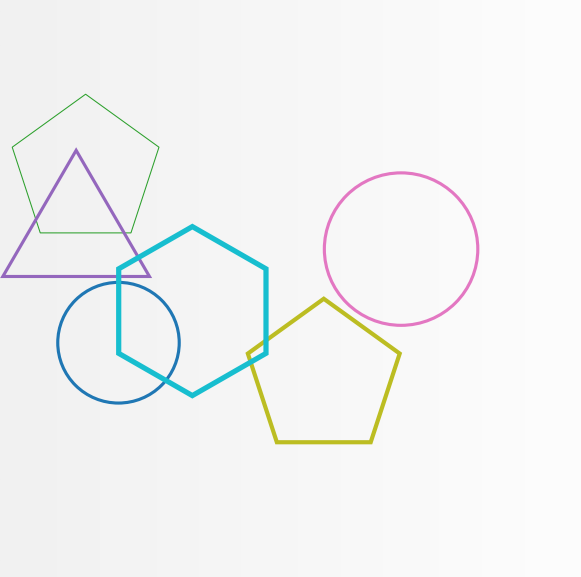[{"shape": "circle", "thickness": 1.5, "radius": 0.52, "center": [0.204, 0.406]}, {"shape": "pentagon", "thickness": 0.5, "radius": 0.66, "center": [0.147, 0.703]}, {"shape": "triangle", "thickness": 1.5, "radius": 0.73, "center": [0.131, 0.593]}, {"shape": "circle", "thickness": 1.5, "radius": 0.66, "center": [0.69, 0.568]}, {"shape": "pentagon", "thickness": 2, "radius": 0.69, "center": [0.557, 0.344]}, {"shape": "hexagon", "thickness": 2.5, "radius": 0.73, "center": [0.331, 0.46]}]